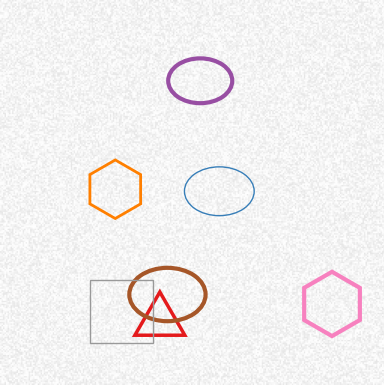[{"shape": "triangle", "thickness": 2.5, "radius": 0.37, "center": [0.415, 0.167]}, {"shape": "oval", "thickness": 1, "radius": 0.45, "center": [0.57, 0.503]}, {"shape": "oval", "thickness": 3, "radius": 0.42, "center": [0.52, 0.79]}, {"shape": "hexagon", "thickness": 2, "radius": 0.38, "center": [0.299, 0.508]}, {"shape": "oval", "thickness": 3, "radius": 0.5, "center": [0.435, 0.235]}, {"shape": "hexagon", "thickness": 3, "radius": 0.42, "center": [0.862, 0.211]}, {"shape": "square", "thickness": 1, "radius": 0.4, "center": [0.316, 0.191]}]